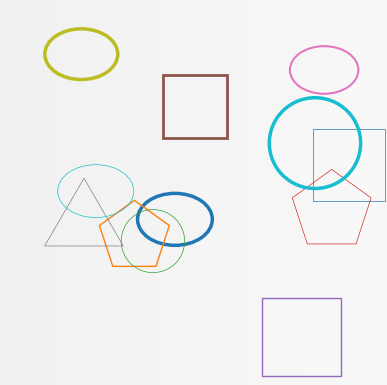[{"shape": "oval", "thickness": 2.5, "radius": 0.48, "center": [0.451, 0.43]}, {"shape": "square", "thickness": 0.5, "radius": 0.47, "center": [0.899, 0.571]}, {"shape": "pentagon", "thickness": 1, "radius": 0.47, "center": [0.347, 0.385]}, {"shape": "circle", "thickness": 0.5, "radius": 0.41, "center": [0.395, 0.374]}, {"shape": "pentagon", "thickness": 0.5, "radius": 0.53, "center": [0.856, 0.453]}, {"shape": "square", "thickness": 1, "radius": 0.51, "center": [0.778, 0.124]}, {"shape": "square", "thickness": 2, "radius": 0.41, "center": [0.502, 0.723]}, {"shape": "oval", "thickness": 1.5, "radius": 0.44, "center": [0.836, 0.818]}, {"shape": "triangle", "thickness": 0.5, "radius": 0.59, "center": [0.217, 0.42]}, {"shape": "oval", "thickness": 2.5, "radius": 0.47, "center": [0.21, 0.859]}, {"shape": "circle", "thickness": 2.5, "radius": 0.59, "center": [0.813, 0.628]}, {"shape": "oval", "thickness": 0.5, "radius": 0.49, "center": [0.247, 0.504]}]